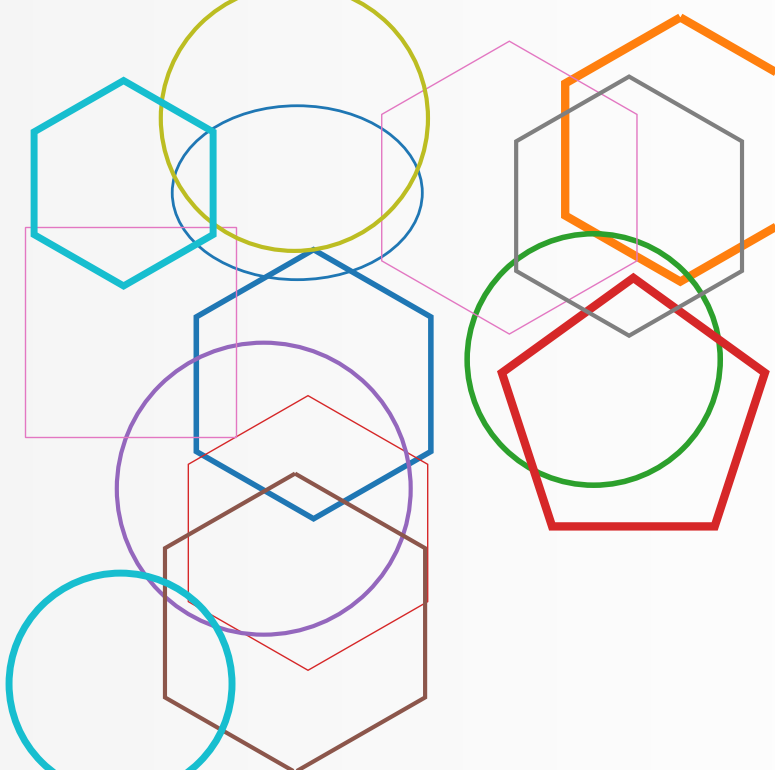[{"shape": "hexagon", "thickness": 2, "radius": 0.87, "center": [0.405, 0.501]}, {"shape": "oval", "thickness": 1, "radius": 0.81, "center": [0.384, 0.75]}, {"shape": "hexagon", "thickness": 3, "radius": 0.86, "center": [0.878, 0.806]}, {"shape": "circle", "thickness": 2, "radius": 0.82, "center": [0.766, 0.533]}, {"shape": "pentagon", "thickness": 3, "radius": 0.89, "center": [0.817, 0.461]}, {"shape": "hexagon", "thickness": 0.5, "radius": 0.89, "center": [0.397, 0.308]}, {"shape": "circle", "thickness": 1.5, "radius": 0.95, "center": [0.34, 0.365]}, {"shape": "hexagon", "thickness": 1.5, "radius": 0.97, "center": [0.381, 0.191]}, {"shape": "hexagon", "thickness": 0.5, "radius": 0.95, "center": [0.657, 0.756]}, {"shape": "square", "thickness": 0.5, "radius": 0.68, "center": [0.169, 0.569]}, {"shape": "hexagon", "thickness": 1.5, "radius": 0.84, "center": [0.812, 0.732]}, {"shape": "circle", "thickness": 1.5, "radius": 0.86, "center": [0.38, 0.847]}, {"shape": "hexagon", "thickness": 2.5, "radius": 0.67, "center": [0.159, 0.762]}, {"shape": "circle", "thickness": 2.5, "radius": 0.72, "center": [0.156, 0.112]}]